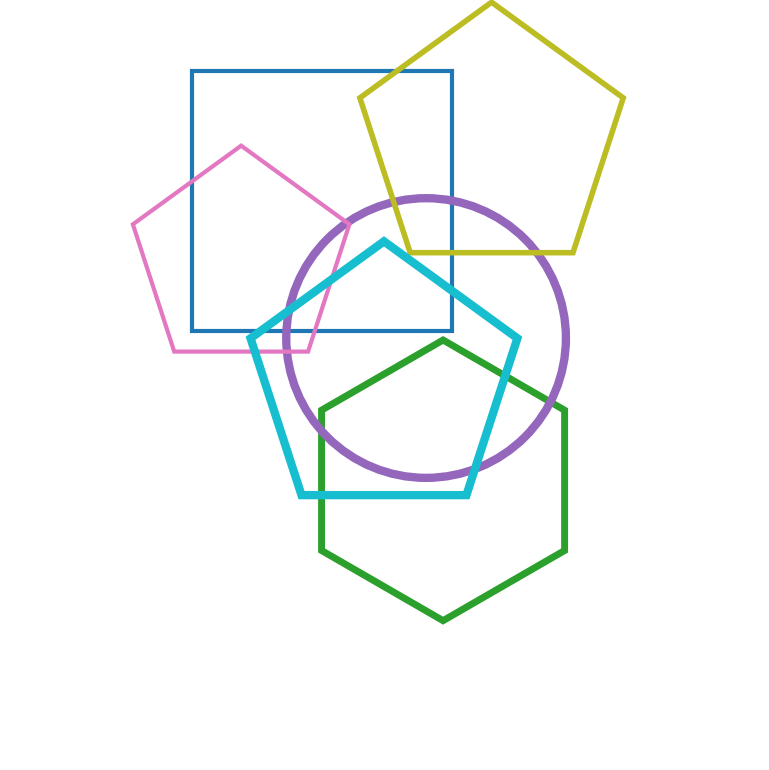[{"shape": "square", "thickness": 1.5, "radius": 0.84, "center": [0.419, 0.739]}, {"shape": "hexagon", "thickness": 2.5, "radius": 0.91, "center": [0.575, 0.376]}, {"shape": "circle", "thickness": 3, "radius": 0.91, "center": [0.553, 0.561]}, {"shape": "pentagon", "thickness": 1.5, "radius": 0.74, "center": [0.313, 0.663]}, {"shape": "pentagon", "thickness": 2, "radius": 0.9, "center": [0.638, 0.817]}, {"shape": "pentagon", "thickness": 3, "radius": 0.91, "center": [0.499, 0.504]}]